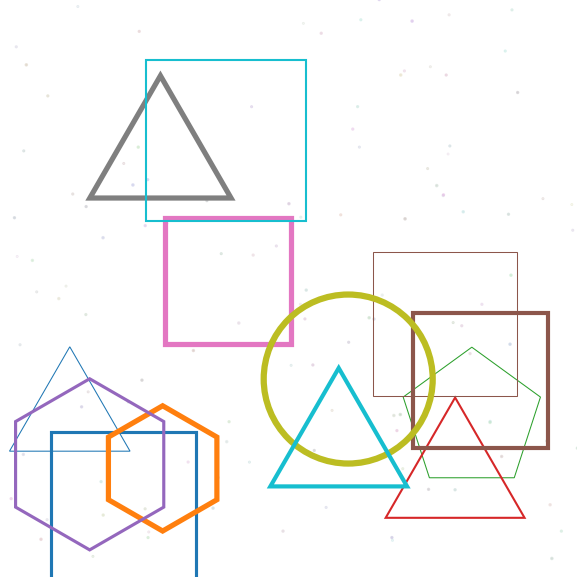[{"shape": "triangle", "thickness": 0.5, "radius": 0.6, "center": [0.121, 0.278]}, {"shape": "square", "thickness": 1.5, "radius": 0.63, "center": [0.214, 0.124]}, {"shape": "hexagon", "thickness": 2.5, "radius": 0.54, "center": [0.282, 0.188]}, {"shape": "pentagon", "thickness": 0.5, "radius": 0.62, "center": [0.817, 0.273]}, {"shape": "triangle", "thickness": 1, "radius": 0.69, "center": [0.788, 0.172]}, {"shape": "hexagon", "thickness": 1.5, "radius": 0.74, "center": [0.155, 0.195]}, {"shape": "square", "thickness": 2, "radius": 0.58, "center": [0.832, 0.34]}, {"shape": "square", "thickness": 0.5, "radius": 0.62, "center": [0.771, 0.438]}, {"shape": "square", "thickness": 2.5, "radius": 0.55, "center": [0.394, 0.513]}, {"shape": "triangle", "thickness": 2.5, "radius": 0.71, "center": [0.278, 0.727]}, {"shape": "circle", "thickness": 3, "radius": 0.73, "center": [0.603, 0.343]}, {"shape": "square", "thickness": 1, "radius": 0.7, "center": [0.391, 0.756]}, {"shape": "triangle", "thickness": 2, "radius": 0.68, "center": [0.587, 0.225]}]